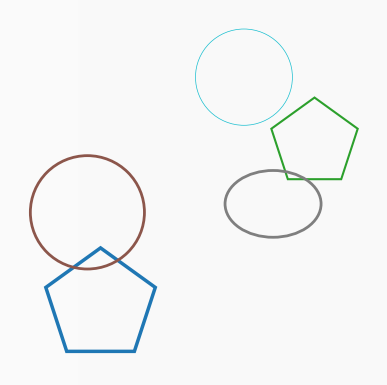[{"shape": "pentagon", "thickness": 2.5, "radius": 0.74, "center": [0.259, 0.208]}, {"shape": "pentagon", "thickness": 1.5, "radius": 0.59, "center": [0.812, 0.629]}, {"shape": "circle", "thickness": 2, "radius": 0.74, "center": [0.226, 0.448]}, {"shape": "oval", "thickness": 2, "radius": 0.62, "center": [0.705, 0.47]}, {"shape": "circle", "thickness": 0.5, "radius": 0.63, "center": [0.63, 0.8]}]